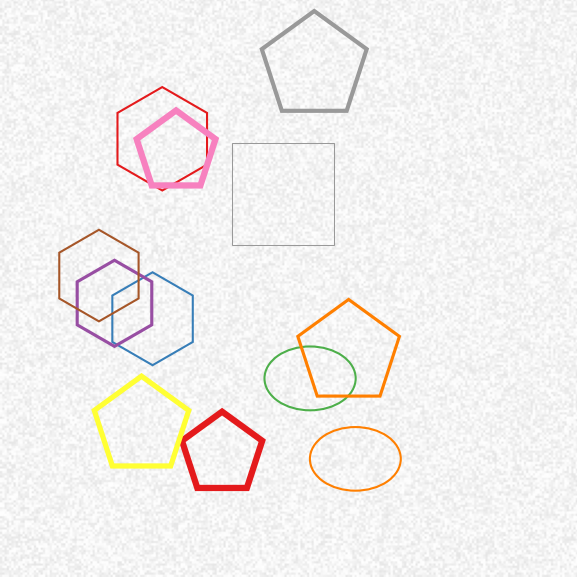[{"shape": "pentagon", "thickness": 3, "radius": 0.37, "center": [0.385, 0.213]}, {"shape": "hexagon", "thickness": 1, "radius": 0.45, "center": [0.281, 0.759]}, {"shape": "hexagon", "thickness": 1, "radius": 0.4, "center": [0.264, 0.447]}, {"shape": "oval", "thickness": 1, "radius": 0.39, "center": [0.537, 0.344]}, {"shape": "hexagon", "thickness": 1.5, "radius": 0.37, "center": [0.198, 0.474]}, {"shape": "oval", "thickness": 1, "radius": 0.39, "center": [0.615, 0.205]}, {"shape": "pentagon", "thickness": 1.5, "radius": 0.46, "center": [0.604, 0.388]}, {"shape": "pentagon", "thickness": 2.5, "radius": 0.43, "center": [0.245, 0.262]}, {"shape": "hexagon", "thickness": 1, "radius": 0.4, "center": [0.171, 0.522]}, {"shape": "pentagon", "thickness": 3, "radius": 0.36, "center": [0.305, 0.736]}, {"shape": "square", "thickness": 0.5, "radius": 0.44, "center": [0.491, 0.663]}, {"shape": "pentagon", "thickness": 2, "radius": 0.48, "center": [0.544, 0.885]}]